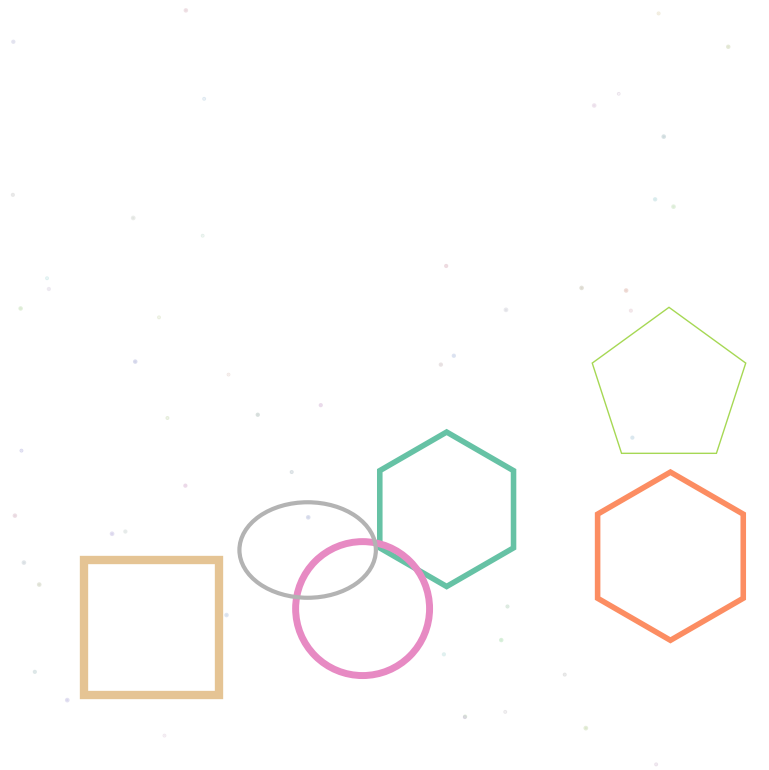[{"shape": "hexagon", "thickness": 2, "radius": 0.5, "center": [0.58, 0.339]}, {"shape": "hexagon", "thickness": 2, "radius": 0.55, "center": [0.871, 0.278]}, {"shape": "circle", "thickness": 2.5, "radius": 0.43, "center": [0.471, 0.21]}, {"shape": "pentagon", "thickness": 0.5, "radius": 0.52, "center": [0.869, 0.496]}, {"shape": "square", "thickness": 3, "radius": 0.44, "center": [0.197, 0.185]}, {"shape": "oval", "thickness": 1.5, "radius": 0.44, "center": [0.4, 0.286]}]